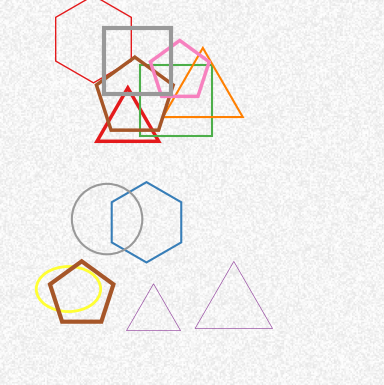[{"shape": "triangle", "thickness": 2.5, "radius": 0.46, "center": [0.332, 0.679]}, {"shape": "hexagon", "thickness": 1, "radius": 0.57, "center": [0.243, 0.898]}, {"shape": "hexagon", "thickness": 1.5, "radius": 0.52, "center": [0.38, 0.423]}, {"shape": "square", "thickness": 1.5, "radius": 0.47, "center": [0.457, 0.739]}, {"shape": "triangle", "thickness": 0.5, "radius": 0.58, "center": [0.607, 0.205]}, {"shape": "triangle", "thickness": 0.5, "radius": 0.41, "center": [0.399, 0.182]}, {"shape": "triangle", "thickness": 1.5, "radius": 0.6, "center": [0.527, 0.756]}, {"shape": "oval", "thickness": 2, "radius": 0.42, "center": [0.178, 0.249]}, {"shape": "pentagon", "thickness": 3, "radius": 0.43, "center": [0.212, 0.235]}, {"shape": "pentagon", "thickness": 2.5, "radius": 0.52, "center": [0.35, 0.747]}, {"shape": "pentagon", "thickness": 2.5, "radius": 0.4, "center": [0.467, 0.815]}, {"shape": "square", "thickness": 3, "radius": 0.43, "center": [0.357, 0.841]}, {"shape": "circle", "thickness": 1.5, "radius": 0.46, "center": [0.278, 0.431]}]